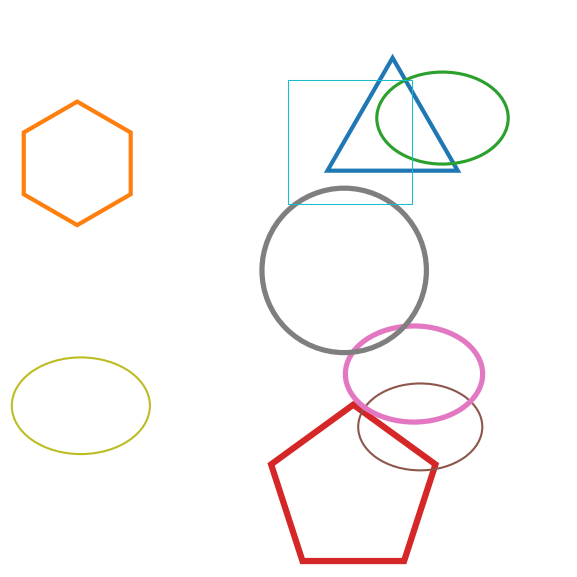[{"shape": "triangle", "thickness": 2, "radius": 0.65, "center": [0.68, 0.769]}, {"shape": "hexagon", "thickness": 2, "radius": 0.53, "center": [0.134, 0.716]}, {"shape": "oval", "thickness": 1.5, "radius": 0.57, "center": [0.766, 0.795]}, {"shape": "pentagon", "thickness": 3, "radius": 0.75, "center": [0.612, 0.149]}, {"shape": "oval", "thickness": 1, "radius": 0.54, "center": [0.728, 0.26]}, {"shape": "oval", "thickness": 2.5, "radius": 0.59, "center": [0.717, 0.351]}, {"shape": "circle", "thickness": 2.5, "radius": 0.71, "center": [0.596, 0.531]}, {"shape": "oval", "thickness": 1, "radius": 0.6, "center": [0.14, 0.297]}, {"shape": "square", "thickness": 0.5, "radius": 0.54, "center": [0.605, 0.753]}]